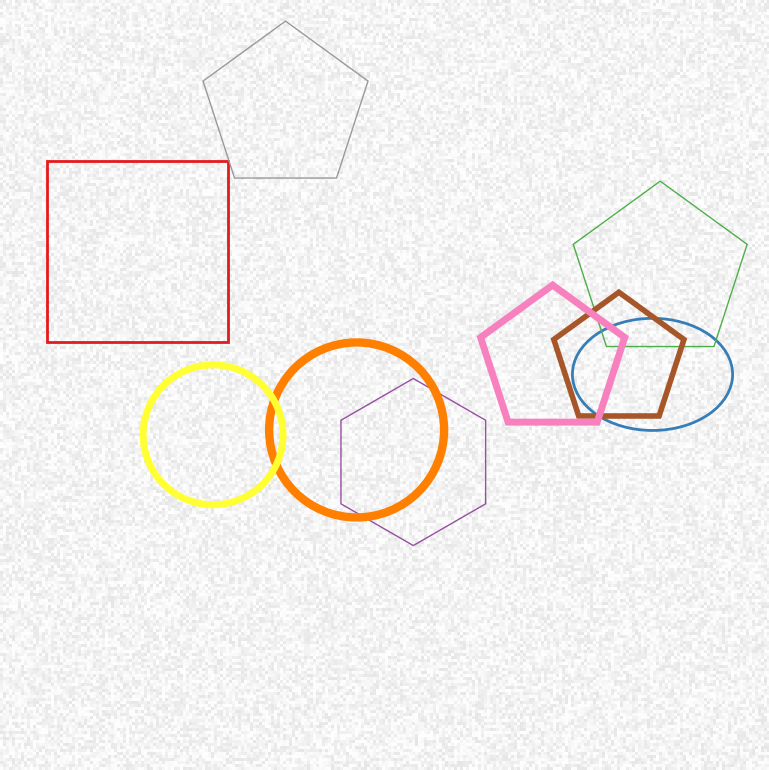[{"shape": "square", "thickness": 1, "radius": 0.59, "center": [0.179, 0.674]}, {"shape": "oval", "thickness": 1, "radius": 0.52, "center": [0.847, 0.514]}, {"shape": "pentagon", "thickness": 0.5, "radius": 0.59, "center": [0.857, 0.646]}, {"shape": "hexagon", "thickness": 0.5, "radius": 0.54, "center": [0.537, 0.4]}, {"shape": "circle", "thickness": 3, "radius": 0.57, "center": [0.463, 0.442]}, {"shape": "circle", "thickness": 2.5, "radius": 0.45, "center": [0.277, 0.435]}, {"shape": "pentagon", "thickness": 2, "radius": 0.44, "center": [0.804, 0.532]}, {"shape": "pentagon", "thickness": 2.5, "radius": 0.49, "center": [0.718, 0.531]}, {"shape": "pentagon", "thickness": 0.5, "radius": 0.56, "center": [0.371, 0.86]}]